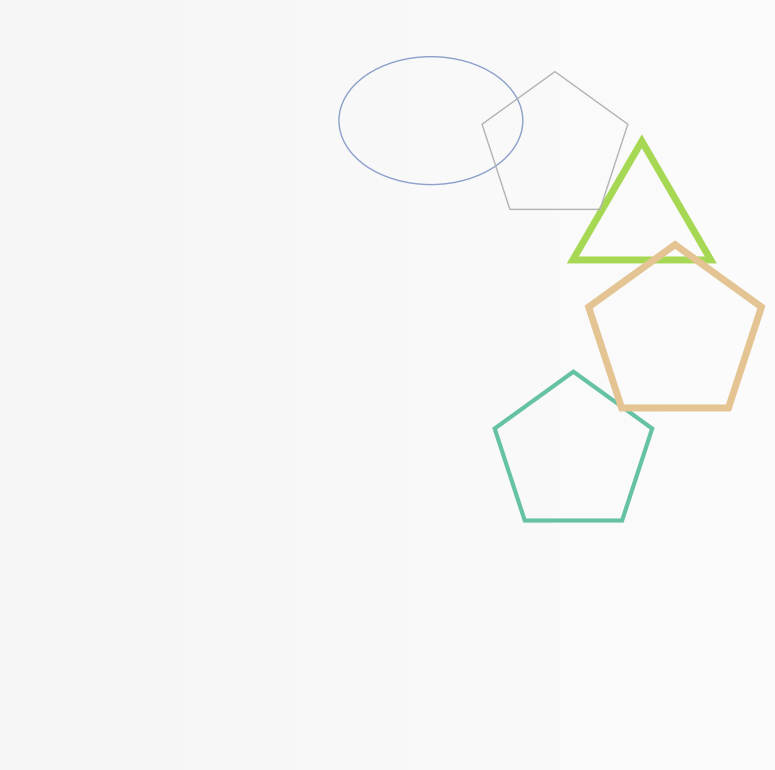[{"shape": "pentagon", "thickness": 1.5, "radius": 0.53, "center": [0.74, 0.41]}, {"shape": "oval", "thickness": 0.5, "radius": 0.59, "center": [0.556, 0.843]}, {"shape": "triangle", "thickness": 2.5, "radius": 0.51, "center": [0.828, 0.714]}, {"shape": "pentagon", "thickness": 2.5, "radius": 0.59, "center": [0.871, 0.565]}, {"shape": "pentagon", "thickness": 0.5, "radius": 0.49, "center": [0.716, 0.808]}]